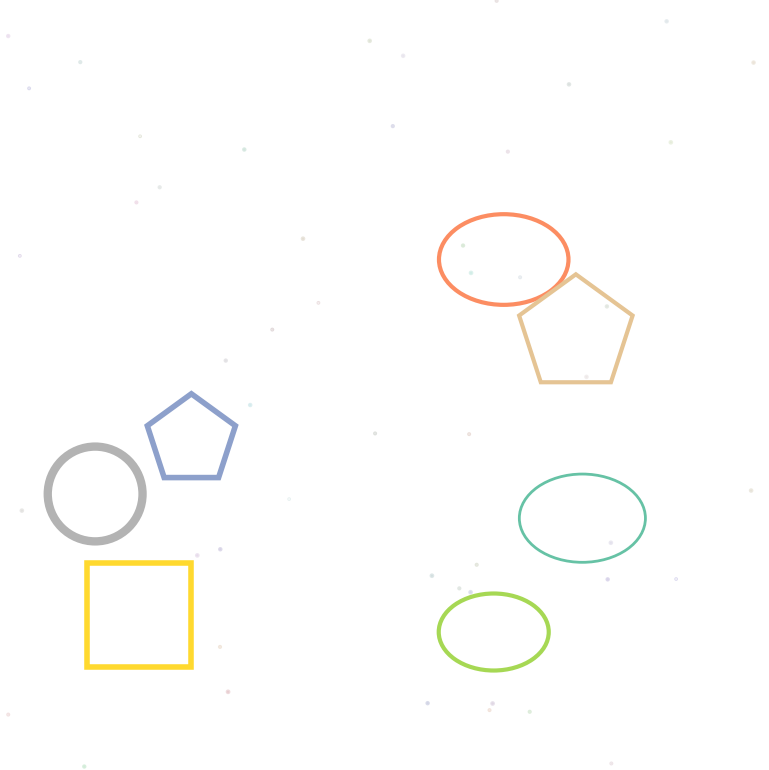[{"shape": "oval", "thickness": 1, "radius": 0.41, "center": [0.756, 0.327]}, {"shape": "oval", "thickness": 1.5, "radius": 0.42, "center": [0.654, 0.663]}, {"shape": "pentagon", "thickness": 2, "radius": 0.3, "center": [0.249, 0.428]}, {"shape": "oval", "thickness": 1.5, "radius": 0.36, "center": [0.641, 0.179]}, {"shape": "square", "thickness": 2, "radius": 0.34, "center": [0.18, 0.201]}, {"shape": "pentagon", "thickness": 1.5, "radius": 0.39, "center": [0.748, 0.566]}, {"shape": "circle", "thickness": 3, "radius": 0.31, "center": [0.124, 0.358]}]